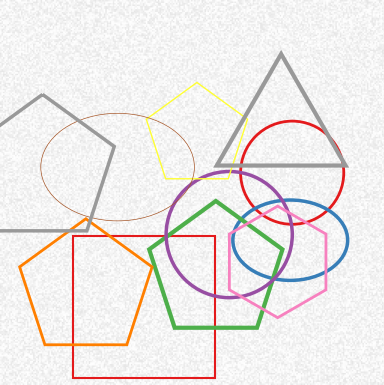[{"shape": "circle", "thickness": 2, "radius": 0.67, "center": [0.759, 0.551]}, {"shape": "square", "thickness": 1.5, "radius": 0.93, "center": [0.374, 0.202]}, {"shape": "oval", "thickness": 2.5, "radius": 0.75, "center": [0.754, 0.376]}, {"shape": "pentagon", "thickness": 3, "radius": 0.91, "center": [0.561, 0.296]}, {"shape": "circle", "thickness": 2.5, "radius": 0.82, "center": [0.595, 0.391]}, {"shape": "pentagon", "thickness": 2, "radius": 0.9, "center": [0.223, 0.251]}, {"shape": "pentagon", "thickness": 1, "radius": 0.69, "center": [0.511, 0.648]}, {"shape": "oval", "thickness": 0.5, "radius": 1.0, "center": [0.305, 0.566]}, {"shape": "hexagon", "thickness": 2, "radius": 0.72, "center": [0.721, 0.32]}, {"shape": "triangle", "thickness": 3, "radius": 0.97, "center": [0.73, 0.667]}, {"shape": "pentagon", "thickness": 2.5, "radius": 0.98, "center": [0.11, 0.559]}]